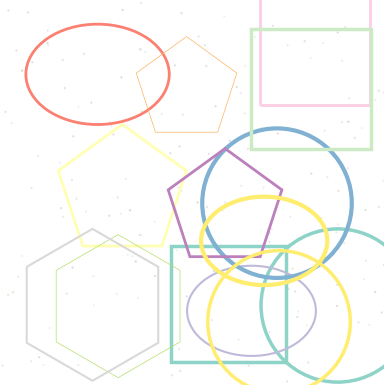[{"shape": "square", "thickness": 2.5, "radius": 0.75, "center": [0.593, 0.21]}, {"shape": "circle", "thickness": 2.5, "radius": 0.99, "center": [0.877, 0.206]}, {"shape": "pentagon", "thickness": 2, "radius": 0.87, "center": [0.318, 0.502]}, {"shape": "oval", "thickness": 1.5, "radius": 0.84, "center": [0.653, 0.193]}, {"shape": "oval", "thickness": 2, "radius": 0.93, "center": [0.253, 0.807]}, {"shape": "circle", "thickness": 3, "radius": 0.97, "center": [0.72, 0.472]}, {"shape": "pentagon", "thickness": 0.5, "radius": 0.69, "center": [0.485, 0.768]}, {"shape": "hexagon", "thickness": 0.5, "radius": 0.93, "center": [0.307, 0.205]}, {"shape": "square", "thickness": 2, "radius": 0.72, "center": [0.819, 0.87]}, {"shape": "hexagon", "thickness": 1.5, "radius": 0.99, "center": [0.24, 0.208]}, {"shape": "pentagon", "thickness": 2, "radius": 0.78, "center": [0.585, 0.459]}, {"shape": "square", "thickness": 2.5, "radius": 0.78, "center": [0.808, 0.769]}, {"shape": "oval", "thickness": 3, "radius": 0.82, "center": [0.686, 0.374]}, {"shape": "circle", "thickness": 2.5, "radius": 0.93, "center": [0.725, 0.164]}]